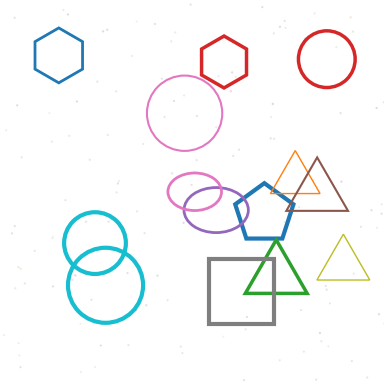[{"shape": "pentagon", "thickness": 3, "radius": 0.4, "center": [0.687, 0.445]}, {"shape": "hexagon", "thickness": 2, "radius": 0.36, "center": [0.153, 0.856]}, {"shape": "triangle", "thickness": 1, "radius": 0.37, "center": [0.767, 0.534]}, {"shape": "triangle", "thickness": 2.5, "radius": 0.46, "center": [0.718, 0.284]}, {"shape": "hexagon", "thickness": 2.5, "radius": 0.34, "center": [0.582, 0.839]}, {"shape": "circle", "thickness": 2.5, "radius": 0.37, "center": [0.849, 0.846]}, {"shape": "oval", "thickness": 2, "radius": 0.42, "center": [0.561, 0.454]}, {"shape": "triangle", "thickness": 1.5, "radius": 0.46, "center": [0.824, 0.499]}, {"shape": "oval", "thickness": 2, "radius": 0.35, "center": [0.506, 0.502]}, {"shape": "circle", "thickness": 1.5, "radius": 0.49, "center": [0.479, 0.706]}, {"shape": "square", "thickness": 3, "radius": 0.42, "center": [0.627, 0.243]}, {"shape": "triangle", "thickness": 1, "radius": 0.4, "center": [0.892, 0.312]}, {"shape": "circle", "thickness": 3, "radius": 0.49, "center": [0.274, 0.259]}, {"shape": "circle", "thickness": 3, "radius": 0.4, "center": [0.247, 0.369]}]